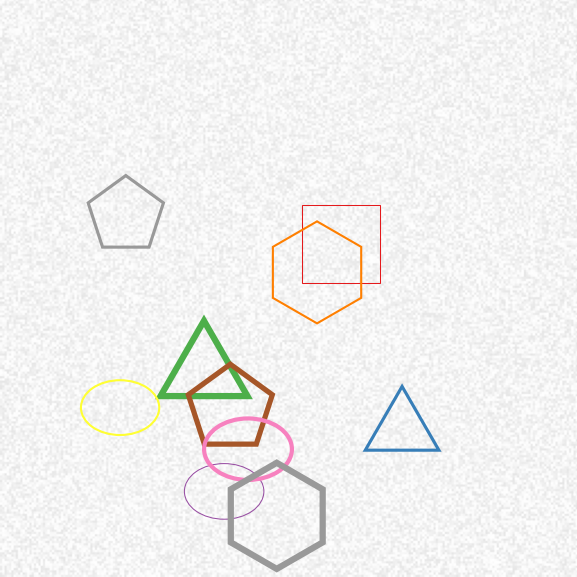[{"shape": "square", "thickness": 0.5, "radius": 0.34, "center": [0.59, 0.576]}, {"shape": "triangle", "thickness": 1.5, "radius": 0.37, "center": [0.696, 0.256]}, {"shape": "triangle", "thickness": 3, "radius": 0.43, "center": [0.353, 0.357]}, {"shape": "oval", "thickness": 0.5, "radius": 0.34, "center": [0.388, 0.148]}, {"shape": "hexagon", "thickness": 1, "radius": 0.44, "center": [0.549, 0.527]}, {"shape": "oval", "thickness": 1, "radius": 0.34, "center": [0.208, 0.293]}, {"shape": "pentagon", "thickness": 2.5, "radius": 0.38, "center": [0.399, 0.292]}, {"shape": "oval", "thickness": 2, "radius": 0.38, "center": [0.429, 0.221]}, {"shape": "pentagon", "thickness": 1.5, "radius": 0.34, "center": [0.218, 0.627]}, {"shape": "hexagon", "thickness": 3, "radius": 0.46, "center": [0.479, 0.106]}]